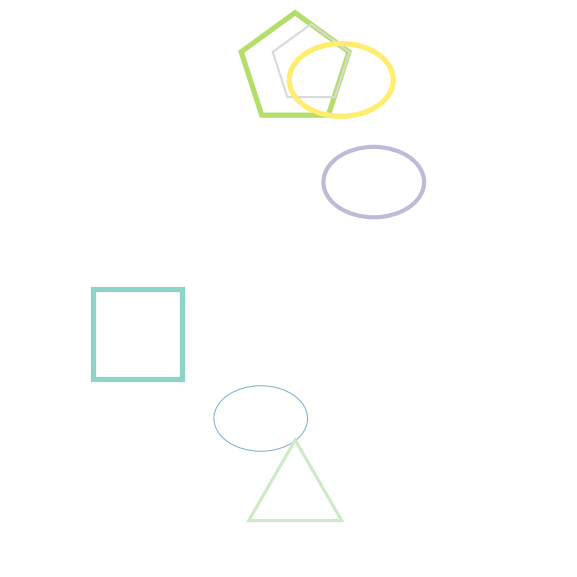[{"shape": "square", "thickness": 2.5, "radius": 0.39, "center": [0.238, 0.421]}, {"shape": "oval", "thickness": 2, "radius": 0.44, "center": [0.647, 0.684]}, {"shape": "oval", "thickness": 0.5, "radius": 0.41, "center": [0.451, 0.274]}, {"shape": "pentagon", "thickness": 2.5, "radius": 0.49, "center": [0.511, 0.879]}, {"shape": "pentagon", "thickness": 1, "radius": 0.35, "center": [0.539, 0.887]}, {"shape": "triangle", "thickness": 1.5, "radius": 0.46, "center": [0.511, 0.144]}, {"shape": "oval", "thickness": 2.5, "radius": 0.45, "center": [0.591, 0.861]}]